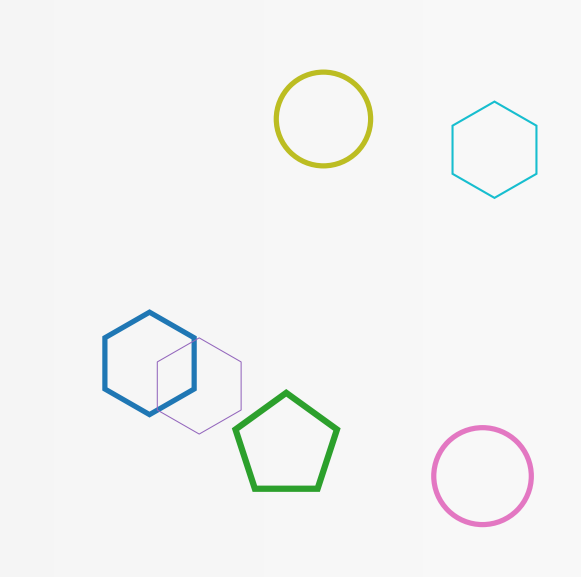[{"shape": "hexagon", "thickness": 2.5, "radius": 0.44, "center": [0.257, 0.37]}, {"shape": "pentagon", "thickness": 3, "radius": 0.46, "center": [0.492, 0.227]}, {"shape": "hexagon", "thickness": 0.5, "radius": 0.42, "center": [0.343, 0.331]}, {"shape": "circle", "thickness": 2.5, "radius": 0.42, "center": [0.83, 0.175]}, {"shape": "circle", "thickness": 2.5, "radius": 0.41, "center": [0.556, 0.793]}, {"shape": "hexagon", "thickness": 1, "radius": 0.42, "center": [0.851, 0.74]}]